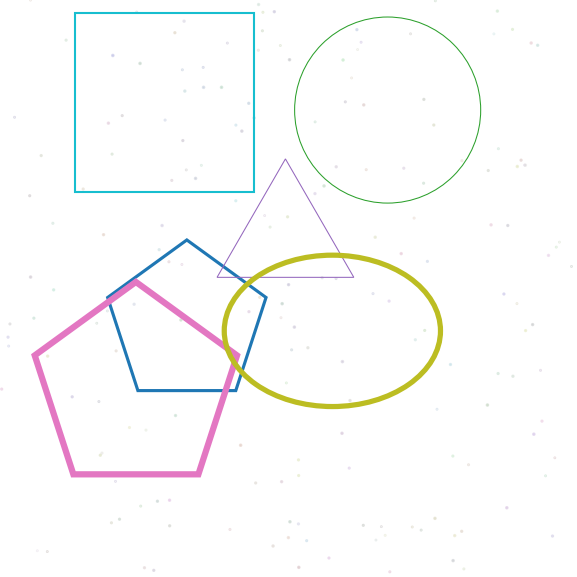[{"shape": "pentagon", "thickness": 1.5, "radius": 0.72, "center": [0.324, 0.439]}, {"shape": "circle", "thickness": 0.5, "radius": 0.81, "center": [0.671, 0.809]}, {"shape": "triangle", "thickness": 0.5, "radius": 0.68, "center": [0.494, 0.587]}, {"shape": "pentagon", "thickness": 3, "radius": 0.92, "center": [0.235, 0.327]}, {"shape": "oval", "thickness": 2.5, "radius": 0.94, "center": [0.576, 0.426]}, {"shape": "square", "thickness": 1, "radius": 0.78, "center": [0.285, 0.821]}]